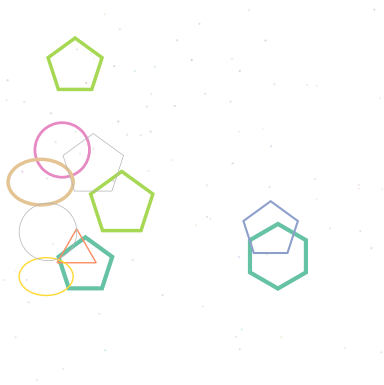[{"shape": "hexagon", "thickness": 3, "radius": 0.42, "center": [0.722, 0.334]}, {"shape": "pentagon", "thickness": 3, "radius": 0.37, "center": [0.222, 0.31]}, {"shape": "triangle", "thickness": 1, "radius": 0.29, "center": [0.199, 0.347]}, {"shape": "pentagon", "thickness": 1.5, "radius": 0.37, "center": [0.703, 0.403]}, {"shape": "circle", "thickness": 2, "radius": 0.35, "center": [0.162, 0.61]}, {"shape": "pentagon", "thickness": 2.5, "radius": 0.37, "center": [0.195, 0.827]}, {"shape": "pentagon", "thickness": 2.5, "radius": 0.42, "center": [0.316, 0.47]}, {"shape": "oval", "thickness": 1, "radius": 0.35, "center": [0.12, 0.282]}, {"shape": "oval", "thickness": 2.5, "radius": 0.42, "center": [0.106, 0.527]}, {"shape": "pentagon", "thickness": 0.5, "radius": 0.41, "center": [0.242, 0.571]}, {"shape": "circle", "thickness": 0.5, "radius": 0.37, "center": [0.125, 0.398]}]